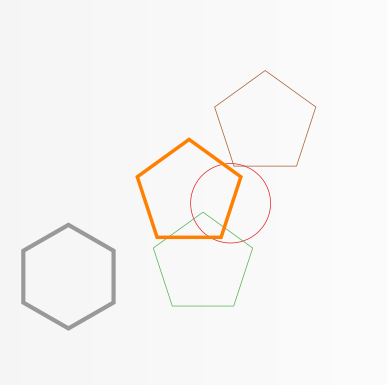[{"shape": "circle", "thickness": 0.5, "radius": 0.52, "center": [0.595, 0.472]}, {"shape": "pentagon", "thickness": 0.5, "radius": 0.67, "center": [0.524, 0.314]}, {"shape": "pentagon", "thickness": 2.5, "radius": 0.7, "center": [0.488, 0.497]}, {"shape": "pentagon", "thickness": 0.5, "radius": 0.69, "center": [0.684, 0.68]}, {"shape": "hexagon", "thickness": 3, "radius": 0.67, "center": [0.177, 0.281]}]